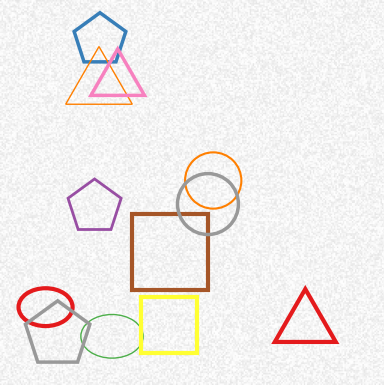[{"shape": "oval", "thickness": 3, "radius": 0.35, "center": [0.118, 0.202]}, {"shape": "triangle", "thickness": 3, "radius": 0.46, "center": [0.793, 0.158]}, {"shape": "pentagon", "thickness": 2.5, "radius": 0.35, "center": [0.26, 0.896]}, {"shape": "oval", "thickness": 1, "radius": 0.4, "center": [0.291, 0.126]}, {"shape": "pentagon", "thickness": 2, "radius": 0.36, "center": [0.246, 0.463]}, {"shape": "triangle", "thickness": 1, "radius": 0.5, "center": [0.257, 0.779]}, {"shape": "circle", "thickness": 1.5, "radius": 0.37, "center": [0.554, 0.531]}, {"shape": "square", "thickness": 3, "radius": 0.36, "center": [0.44, 0.155]}, {"shape": "square", "thickness": 3, "radius": 0.49, "center": [0.441, 0.346]}, {"shape": "triangle", "thickness": 2.5, "radius": 0.4, "center": [0.306, 0.792]}, {"shape": "circle", "thickness": 2.5, "radius": 0.4, "center": [0.54, 0.47]}, {"shape": "pentagon", "thickness": 2.5, "radius": 0.44, "center": [0.15, 0.131]}]